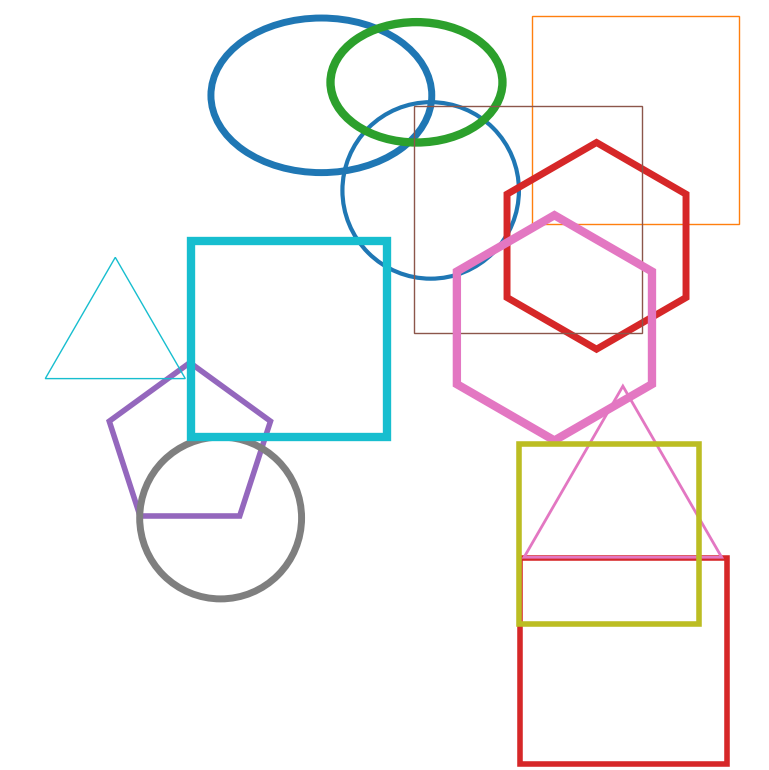[{"shape": "circle", "thickness": 1.5, "radius": 0.57, "center": [0.559, 0.753]}, {"shape": "oval", "thickness": 2.5, "radius": 0.72, "center": [0.417, 0.876]}, {"shape": "square", "thickness": 0.5, "radius": 0.67, "center": [0.825, 0.844]}, {"shape": "oval", "thickness": 3, "radius": 0.56, "center": [0.541, 0.893]}, {"shape": "hexagon", "thickness": 2.5, "radius": 0.67, "center": [0.775, 0.681]}, {"shape": "square", "thickness": 2, "radius": 0.67, "center": [0.81, 0.142]}, {"shape": "pentagon", "thickness": 2, "radius": 0.55, "center": [0.247, 0.419]}, {"shape": "square", "thickness": 0.5, "radius": 0.74, "center": [0.686, 0.715]}, {"shape": "triangle", "thickness": 1, "radius": 0.74, "center": [0.809, 0.35]}, {"shape": "hexagon", "thickness": 3, "radius": 0.73, "center": [0.72, 0.574]}, {"shape": "circle", "thickness": 2.5, "radius": 0.53, "center": [0.287, 0.327]}, {"shape": "square", "thickness": 2, "radius": 0.58, "center": [0.791, 0.307]}, {"shape": "triangle", "thickness": 0.5, "radius": 0.52, "center": [0.15, 0.561]}, {"shape": "square", "thickness": 3, "radius": 0.64, "center": [0.376, 0.56]}]